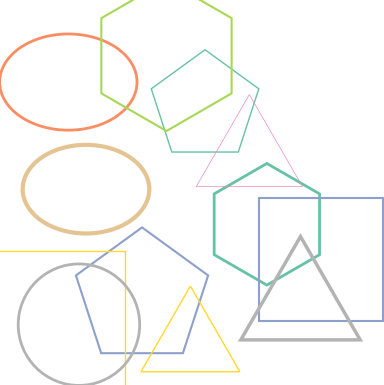[{"shape": "pentagon", "thickness": 1, "radius": 0.73, "center": [0.533, 0.724]}, {"shape": "hexagon", "thickness": 2, "radius": 0.79, "center": [0.693, 0.417]}, {"shape": "oval", "thickness": 2, "radius": 0.89, "center": [0.177, 0.787]}, {"shape": "square", "thickness": 1.5, "radius": 0.8, "center": [0.834, 0.326]}, {"shape": "pentagon", "thickness": 1.5, "radius": 0.9, "center": [0.369, 0.229]}, {"shape": "triangle", "thickness": 0.5, "radius": 0.8, "center": [0.648, 0.595]}, {"shape": "hexagon", "thickness": 1.5, "radius": 0.98, "center": [0.432, 0.855]}, {"shape": "square", "thickness": 1, "radius": 0.97, "center": [0.131, 0.155]}, {"shape": "triangle", "thickness": 1, "radius": 0.74, "center": [0.495, 0.109]}, {"shape": "oval", "thickness": 3, "radius": 0.82, "center": [0.223, 0.509]}, {"shape": "circle", "thickness": 2, "radius": 0.79, "center": [0.205, 0.157]}, {"shape": "triangle", "thickness": 2.5, "radius": 0.89, "center": [0.78, 0.207]}]